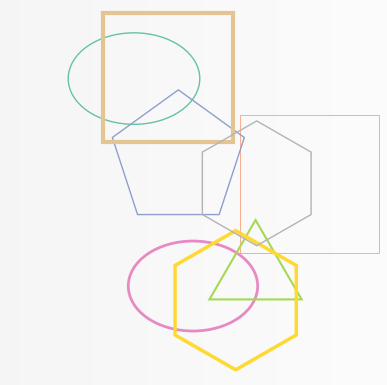[{"shape": "oval", "thickness": 1, "radius": 0.85, "center": [0.346, 0.796]}, {"shape": "square", "thickness": 0.5, "radius": 0.9, "center": [0.8, 0.523]}, {"shape": "pentagon", "thickness": 1, "radius": 0.9, "center": [0.46, 0.588]}, {"shape": "oval", "thickness": 2, "radius": 0.83, "center": [0.498, 0.257]}, {"shape": "triangle", "thickness": 1.5, "radius": 0.69, "center": [0.659, 0.291]}, {"shape": "hexagon", "thickness": 2.5, "radius": 0.9, "center": [0.608, 0.22]}, {"shape": "square", "thickness": 3, "radius": 0.84, "center": [0.434, 0.798]}, {"shape": "hexagon", "thickness": 1, "radius": 0.81, "center": [0.663, 0.524]}]